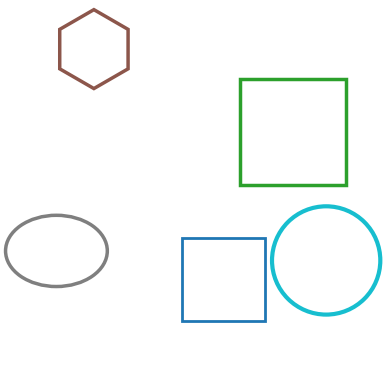[{"shape": "square", "thickness": 2, "radius": 0.54, "center": [0.58, 0.273]}, {"shape": "square", "thickness": 2.5, "radius": 0.69, "center": [0.76, 0.657]}, {"shape": "hexagon", "thickness": 2.5, "radius": 0.51, "center": [0.244, 0.872]}, {"shape": "oval", "thickness": 2.5, "radius": 0.66, "center": [0.147, 0.348]}, {"shape": "circle", "thickness": 3, "radius": 0.7, "center": [0.847, 0.324]}]